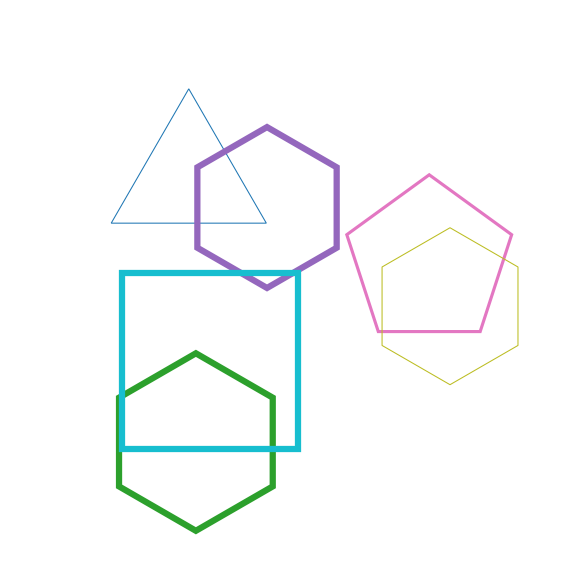[{"shape": "triangle", "thickness": 0.5, "radius": 0.78, "center": [0.327, 0.69]}, {"shape": "hexagon", "thickness": 3, "radius": 0.77, "center": [0.339, 0.234]}, {"shape": "hexagon", "thickness": 3, "radius": 0.7, "center": [0.462, 0.64]}, {"shape": "pentagon", "thickness": 1.5, "radius": 0.75, "center": [0.743, 0.546]}, {"shape": "hexagon", "thickness": 0.5, "radius": 0.68, "center": [0.779, 0.469]}, {"shape": "square", "thickness": 3, "radius": 0.76, "center": [0.363, 0.374]}]